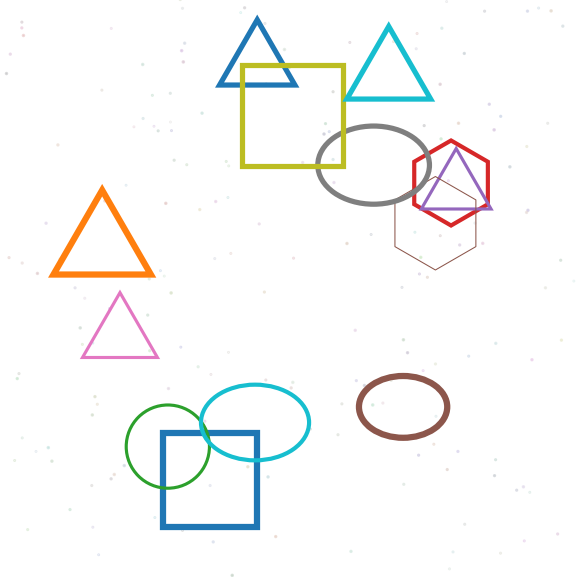[{"shape": "square", "thickness": 3, "radius": 0.41, "center": [0.364, 0.169]}, {"shape": "triangle", "thickness": 2.5, "radius": 0.38, "center": [0.445, 0.89]}, {"shape": "triangle", "thickness": 3, "radius": 0.49, "center": [0.177, 0.572]}, {"shape": "circle", "thickness": 1.5, "radius": 0.36, "center": [0.291, 0.226]}, {"shape": "hexagon", "thickness": 2, "radius": 0.37, "center": [0.781, 0.682]}, {"shape": "triangle", "thickness": 1.5, "radius": 0.35, "center": [0.79, 0.672]}, {"shape": "hexagon", "thickness": 0.5, "radius": 0.4, "center": [0.754, 0.613]}, {"shape": "oval", "thickness": 3, "radius": 0.38, "center": [0.698, 0.295]}, {"shape": "triangle", "thickness": 1.5, "radius": 0.37, "center": [0.208, 0.418]}, {"shape": "oval", "thickness": 2.5, "radius": 0.48, "center": [0.647, 0.713]}, {"shape": "square", "thickness": 2.5, "radius": 0.44, "center": [0.507, 0.799]}, {"shape": "triangle", "thickness": 2.5, "radius": 0.42, "center": [0.673, 0.87]}, {"shape": "oval", "thickness": 2, "radius": 0.47, "center": [0.442, 0.268]}]